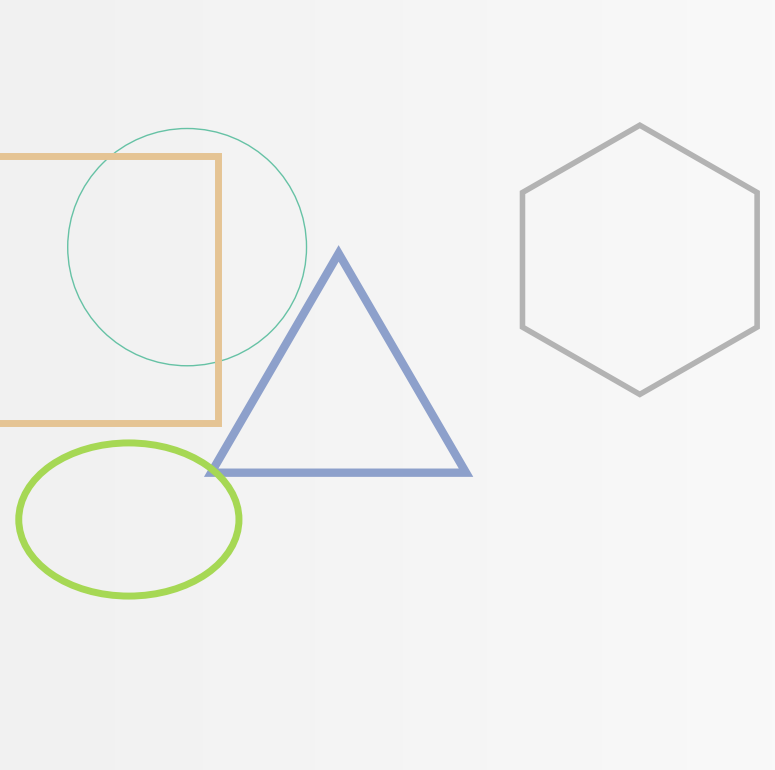[{"shape": "circle", "thickness": 0.5, "radius": 0.77, "center": [0.241, 0.679]}, {"shape": "triangle", "thickness": 3, "radius": 0.95, "center": [0.437, 0.481]}, {"shape": "oval", "thickness": 2.5, "radius": 0.71, "center": [0.166, 0.325]}, {"shape": "square", "thickness": 2.5, "radius": 0.87, "center": [0.108, 0.624]}, {"shape": "hexagon", "thickness": 2, "radius": 0.87, "center": [0.826, 0.663]}]